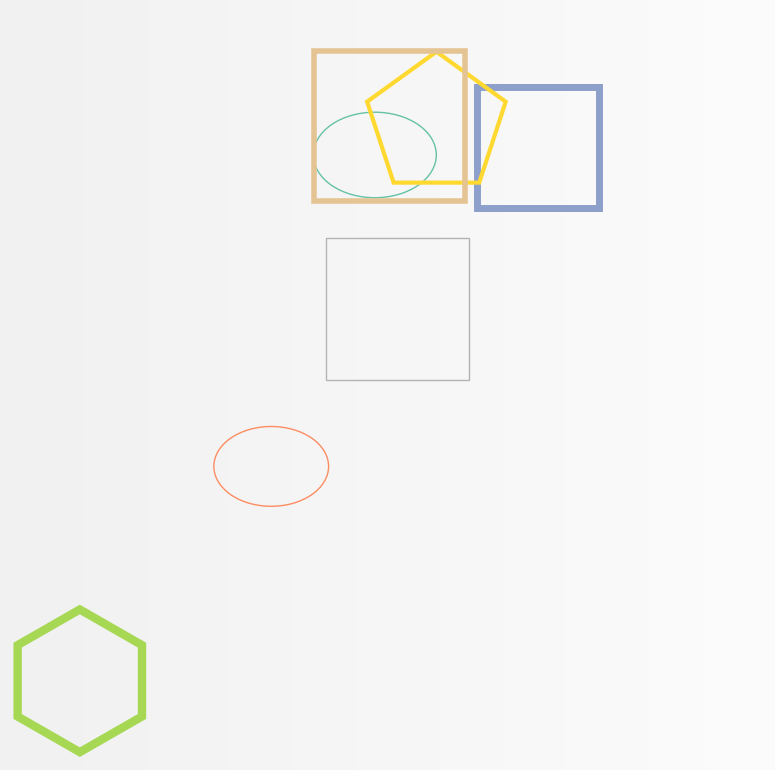[{"shape": "oval", "thickness": 0.5, "radius": 0.4, "center": [0.484, 0.799]}, {"shape": "oval", "thickness": 0.5, "radius": 0.37, "center": [0.35, 0.394]}, {"shape": "square", "thickness": 2.5, "radius": 0.39, "center": [0.695, 0.809]}, {"shape": "hexagon", "thickness": 3, "radius": 0.46, "center": [0.103, 0.116]}, {"shape": "pentagon", "thickness": 1.5, "radius": 0.47, "center": [0.563, 0.839]}, {"shape": "square", "thickness": 2, "radius": 0.49, "center": [0.502, 0.837]}, {"shape": "square", "thickness": 0.5, "radius": 0.46, "center": [0.513, 0.599]}]